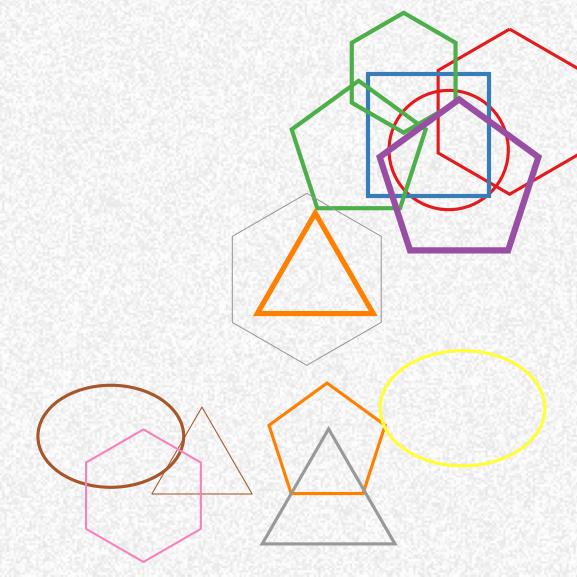[{"shape": "circle", "thickness": 1.5, "radius": 0.52, "center": [0.777, 0.739]}, {"shape": "hexagon", "thickness": 1.5, "radius": 0.71, "center": [0.882, 0.806]}, {"shape": "square", "thickness": 2, "radius": 0.53, "center": [0.742, 0.765]}, {"shape": "pentagon", "thickness": 2, "radius": 0.61, "center": [0.621, 0.737]}, {"shape": "hexagon", "thickness": 2, "radius": 0.52, "center": [0.699, 0.873]}, {"shape": "pentagon", "thickness": 3, "radius": 0.72, "center": [0.795, 0.682]}, {"shape": "triangle", "thickness": 2.5, "radius": 0.58, "center": [0.546, 0.514]}, {"shape": "pentagon", "thickness": 1.5, "radius": 0.53, "center": [0.566, 0.23]}, {"shape": "oval", "thickness": 1.5, "radius": 0.71, "center": [0.801, 0.292]}, {"shape": "triangle", "thickness": 0.5, "radius": 0.5, "center": [0.35, 0.194]}, {"shape": "oval", "thickness": 1.5, "radius": 0.63, "center": [0.192, 0.244]}, {"shape": "hexagon", "thickness": 1, "radius": 0.57, "center": [0.248, 0.141]}, {"shape": "hexagon", "thickness": 0.5, "radius": 0.74, "center": [0.531, 0.515]}, {"shape": "triangle", "thickness": 1.5, "radius": 0.66, "center": [0.569, 0.124]}]